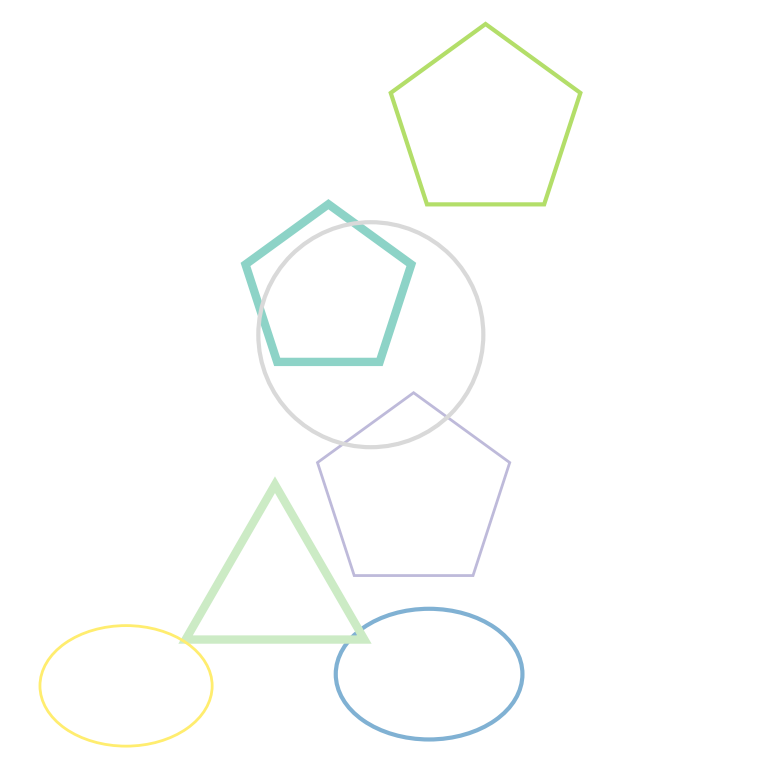[{"shape": "pentagon", "thickness": 3, "radius": 0.57, "center": [0.427, 0.622]}, {"shape": "pentagon", "thickness": 1, "radius": 0.66, "center": [0.537, 0.359]}, {"shape": "oval", "thickness": 1.5, "radius": 0.61, "center": [0.557, 0.125]}, {"shape": "pentagon", "thickness": 1.5, "radius": 0.65, "center": [0.631, 0.839]}, {"shape": "circle", "thickness": 1.5, "radius": 0.73, "center": [0.482, 0.565]}, {"shape": "triangle", "thickness": 3, "radius": 0.67, "center": [0.357, 0.236]}, {"shape": "oval", "thickness": 1, "radius": 0.56, "center": [0.164, 0.109]}]